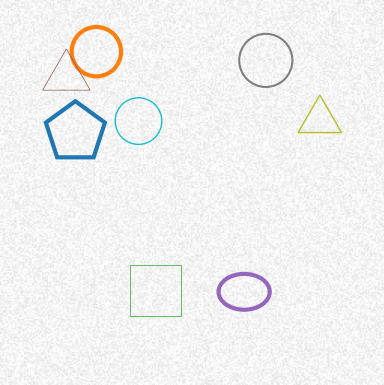[{"shape": "pentagon", "thickness": 3, "radius": 0.4, "center": [0.196, 0.657]}, {"shape": "circle", "thickness": 3, "radius": 0.32, "center": [0.25, 0.866]}, {"shape": "square", "thickness": 0.5, "radius": 0.33, "center": [0.403, 0.246]}, {"shape": "oval", "thickness": 3, "radius": 0.33, "center": [0.634, 0.242]}, {"shape": "triangle", "thickness": 0.5, "radius": 0.36, "center": [0.172, 0.802]}, {"shape": "circle", "thickness": 1.5, "radius": 0.35, "center": [0.69, 0.843]}, {"shape": "triangle", "thickness": 1, "radius": 0.33, "center": [0.831, 0.688]}, {"shape": "circle", "thickness": 1, "radius": 0.3, "center": [0.36, 0.686]}]